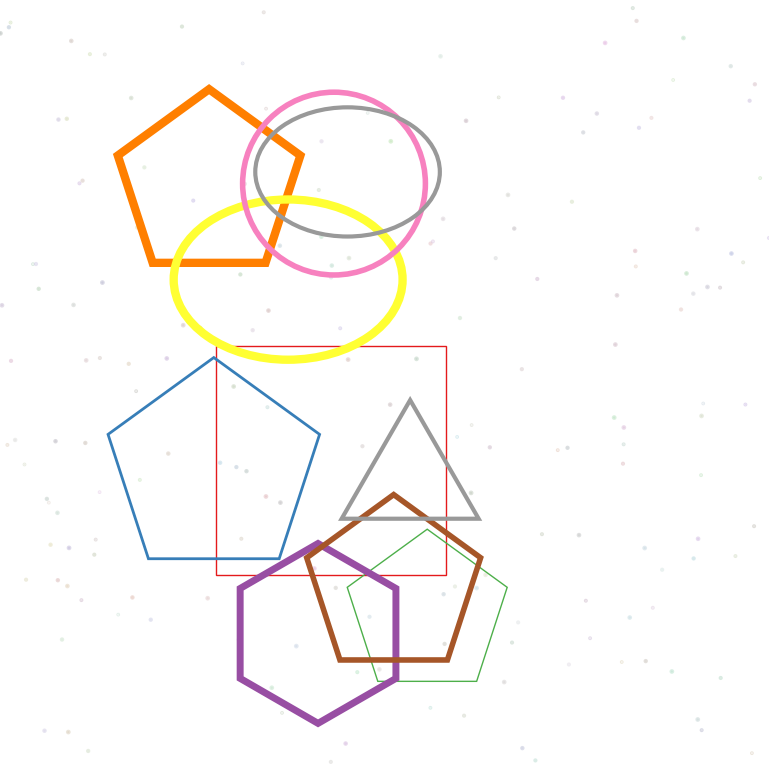[{"shape": "square", "thickness": 0.5, "radius": 0.75, "center": [0.43, 0.402]}, {"shape": "pentagon", "thickness": 1, "radius": 0.72, "center": [0.278, 0.391]}, {"shape": "pentagon", "thickness": 0.5, "radius": 0.55, "center": [0.555, 0.203]}, {"shape": "hexagon", "thickness": 2.5, "radius": 0.58, "center": [0.413, 0.177]}, {"shape": "pentagon", "thickness": 3, "radius": 0.62, "center": [0.272, 0.76]}, {"shape": "oval", "thickness": 3, "radius": 0.74, "center": [0.374, 0.637]}, {"shape": "pentagon", "thickness": 2, "radius": 0.59, "center": [0.511, 0.239]}, {"shape": "circle", "thickness": 2, "radius": 0.59, "center": [0.434, 0.762]}, {"shape": "oval", "thickness": 1.5, "radius": 0.6, "center": [0.451, 0.777]}, {"shape": "triangle", "thickness": 1.5, "radius": 0.51, "center": [0.533, 0.378]}]